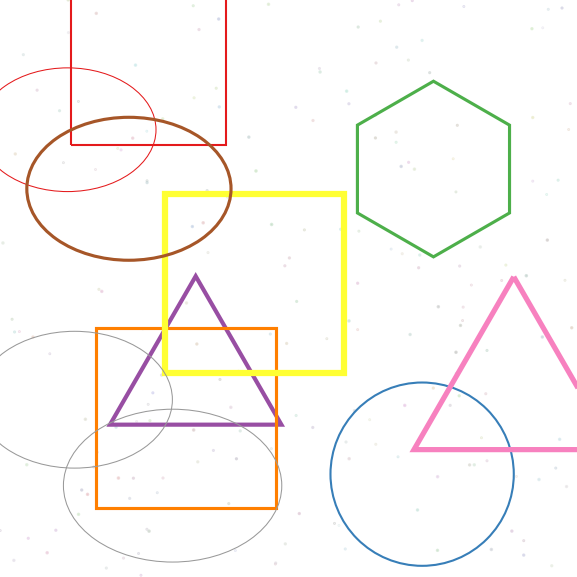[{"shape": "square", "thickness": 1, "radius": 0.67, "center": [0.257, 0.882]}, {"shape": "oval", "thickness": 0.5, "radius": 0.77, "center": [0.117, 0.775]}, {"shape": "circle", "thickness": 1, "radius": 0.79, "center": [0.731, 0.178]}, {"shape": "hexagon", "thickness": 1.5, "radius": 0.76, "center": [0.751, 0.706]}, {"shape": "triangle", "thickness": 2, "radius": 0.86, "center": [0.339, 0.349]}, {"shape": "square", "thickness": 1.5, "radius": 0.78, "center": [0.322, 0.276]}, {"shape": "square", "thickness": 3, "radius": 0.77, "center": [0.441, 0.508]}, {"shape": "oval", "thickness": 1.5, "radius": 0.88, "center": [0.223, 0.672]}, {"shape": "triangle", "thickness": 2.5, "radius": 1.0, "center": [0.89, 0.32]}, {"shape": "oval", "thickness": 0.5, "radius": 0.95, "center": [0.299, 0.158]}, {"shape": "oval", "thickness": 0.5, "radius": 0.85, "center": [0.129, 0.307]}]